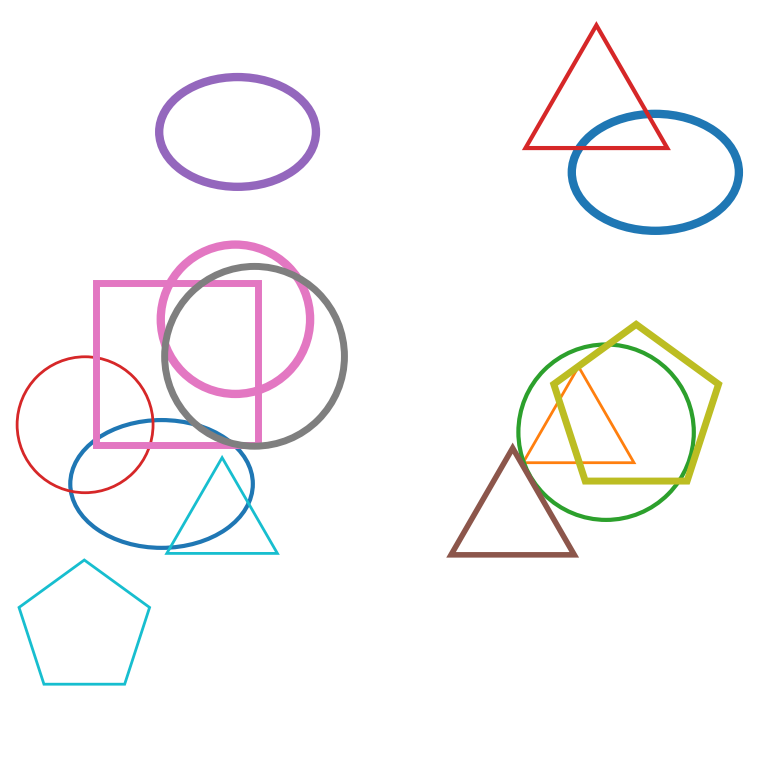[{"shape": "oval", "thickness": 3, "radius": 0.54, "center": [0.851, 0.776]}, {"shape": "oval", "thickness": 1.5, "radius": 0.59, "center": [0.21, 0.371]}, {"shape": "triangle", "thickness": 1, "radius": 0.42, "center": [0.751, 0.441]}, {"shape": "circle", "thickness": 1.5, "radius": 0.57, "center": [0.787, 0.439]}, {"shape": "circle", "thickness": 1, "radius": 0.44, "center": [0.11, 0.448]}, {"shape": "triangle", "thickness": 1.5, "radius": 0.53, "center": [0.775, 0.861]}, {"shape": "oval", "thickness": 3, "radius": 0.51, "center": [0.309, 0.829]}, {"shape": "triangle", "thickness": 2, "radius": 0.46, "center": [0.666, 0.326]}, {"shape": "circle", "thickness": 3, "radius": 0.48, "center": [0.306, 0.585]}, {"shape": "square", "thickness": 2.5, "radius": 0.52, "center": [0.23, 0.527]}, {"shape": "circle", "thickness": 2.5, "radius": 0.58, "center": [0.331, 0.537]}, {"shape": "pentagon", "thickness": 2.5, "radius": 0.56, "center": [0.826, 0.466]}, {"shape": "triangle", "thickness": 1, "radius": 0.41, "center": [0.288, 0.323]}, {"shape": "pentagon", "thickness": 1, "radius": 0.45, "center": [0.109, 0.184]}]